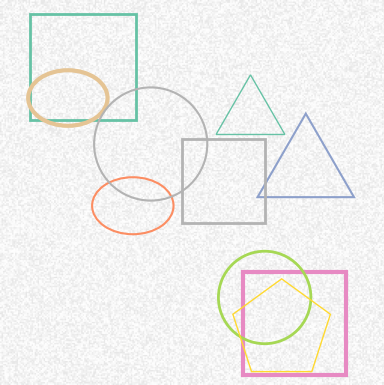[{"shape": "triangle", "thickness": 1, "radius": 0.52, "center": [0.651, 0.702]}, {"shape": "square", "thickness": 2, "radius": 0.69, "center": [0.215, 0.825]}, {"shape": "oval", "thickness": 1.5, "radius": 0.53, "center": [0.345, 0.466]}, {"shape": "triangle", "thickness": 1.5, "radius": 0.72, "center": [0.794, 0.56]}, {"shape": "square", "thickness": 3, "radius": 0.67, "center": [0.766, 0.16]}, {"shape": "circle", "thickness": 2, "radius": 0.6, "center": [0.687, 0.227]}, {"shape": "pentagon", "thickness": 1, "radius": 0.67, "center": [0.732, 0.143]}, {"shape": "oval", "thickness": 3, "radius": 0.52, "center": [0.176, 0.745]}, {"shape": "square", "thickness": 2, "radius": 0.54, "center": [0.58, 0.53]}, {"shape": "circle", "thickness": 1.5, "radius": 0.73, "center": [0.391, 0.626]}]